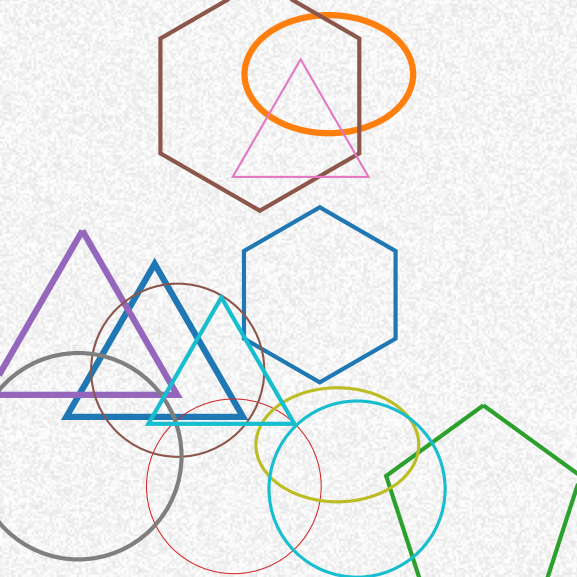[{"shape": "hexagon", "thickness": 2, "radius": 0.76, "center": [0.554, 0.489]}, {"shape": "triangle", "thickness": 3, "radius": 0.88, "center": [0.268, 0.366]}, {"shape": "oval", "thickness": 3, "radius": 0.73, "center": [0.569, 0.871]}, {"shape": "pentagon", "thickness": 2, "radius": 0.88, "center": [0.837, 0.12]}, {"shape": "circle", "thickness": 0.5, "radius": 0.76, "center": [0.405, 0.157]}, {"shape": "triangle", "thickness": 3, "radius": 0.95, "center": [0.143, 0.41]}, {"shape": "circle", "thickness": 1, "radius": 0.75, "center": [0.308, 0.358]}, {"shape": "hexagon", "thickness": 2, "radius": 0.99, "center": [0.45, 0.833]}, {"shape": "triangle", "thickness": 1, "radius": 0.68, "center": [0.521, 0.761]}, {"shape": "circle", "thickness": 2, "radius": 0.89, "center": [0.136, 0.209]}, {"shape": "oval", "thickness": 1.5, "radius": 0.7, "center": [0.584, 0.229]}, {"shape": "circle", "thickness": 1.5, "radius": 0.76, "center": [0.618, 0.152]}, {"shape": "triangle", "thickness": 2, "radius": 0.73, "center": [0.383, 0.338]}]